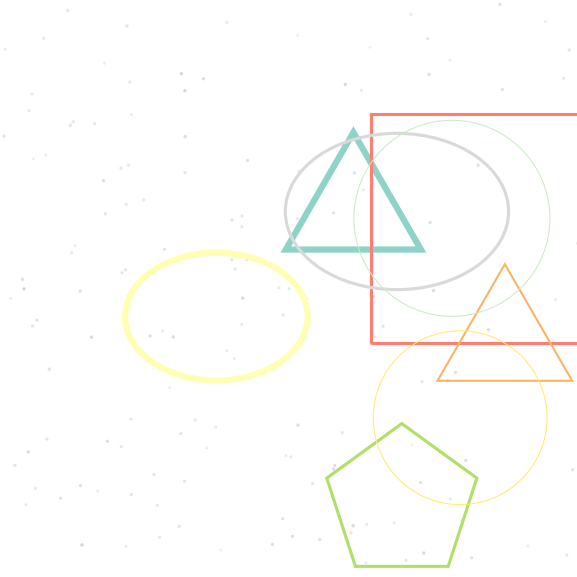[{"shape": "triangle", "thickness": 3, "radius": 0.68, "center": [0.612, 0.635]}, {"shape": "oval", "thickness": 3, "radius": 0.79, "center": [0.375, 0.451]}, {"shape": "square", "thickness": 1.5, "radius": 0.99, "center": [0.841, 0.604]}, {"shape": "triangle", "thickness": 1, "radius": 0.67, "center": [0.874, 0.407]}, {"shape": "pentagon", "thickness": 1.5, "radius": 0.68, "center": [0.696, 0.129]}, {"shape": "oval", "thickness": 1.5, "radius": 0.97, "center": [0.687, 0.633]}, {"shape": "circle", "thickness": 0.5, "radius": 0.85, "center": [0.782, 0.621]}, {"shape": "circle", "thickness": 0.5, "radius": 0.75, "center": [0.797, 0.276]}]